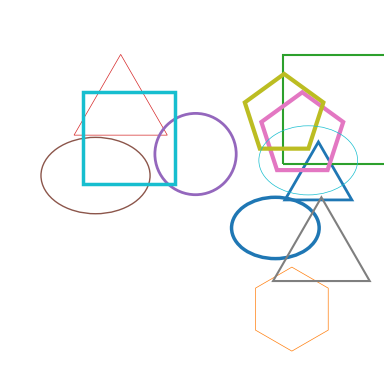[{"shape": "triangle", "thickness": 2, "radius": 0.5, "center": [0.827, 0.531]}, {"shape": "oval", "thickness": 2.5, "radius": 0.57, "center": [0.715, 0.408]}, {"shape": "hexagon", "thickness": 0.5, "radius": 0.55, "center": [0.758, 0.197]}, {"shape": "square", "thickness": 1.5, "radius": 0.71, "center": [0.876, 0.716]}, {"shape": "triangle", "thickness": 0.5, "radius": 0.7, "center": [0.313, 0.719]}, {"shape": "circle", "thickness": 2, "radius": 0.53, "center": [0.508, 0.6]}, {"shape": "oval", "thickness": 1, "radius": 0.71, "center": [0.248, 0.544]}, {"shape": "pentagon", "thickness": 3, "radius": 0.56, "center": [0.785, 0.649]}, {"shape": "triangle", "thickness": 1.5, "radius": 0.72, "center": [0.835, 0.343]}, {"shape": "pentagon", "thickness": 3, "radius": 0.54, "center": [0.738, 0.701]}, {"shape": "square", "thickness": 2.5, "radius": 0.6, "center": [0.334, 0.641]}, {"shape": "oval", "thickness": 0.5, "radius": 0.64, "center": [0.801, 0.583]}]